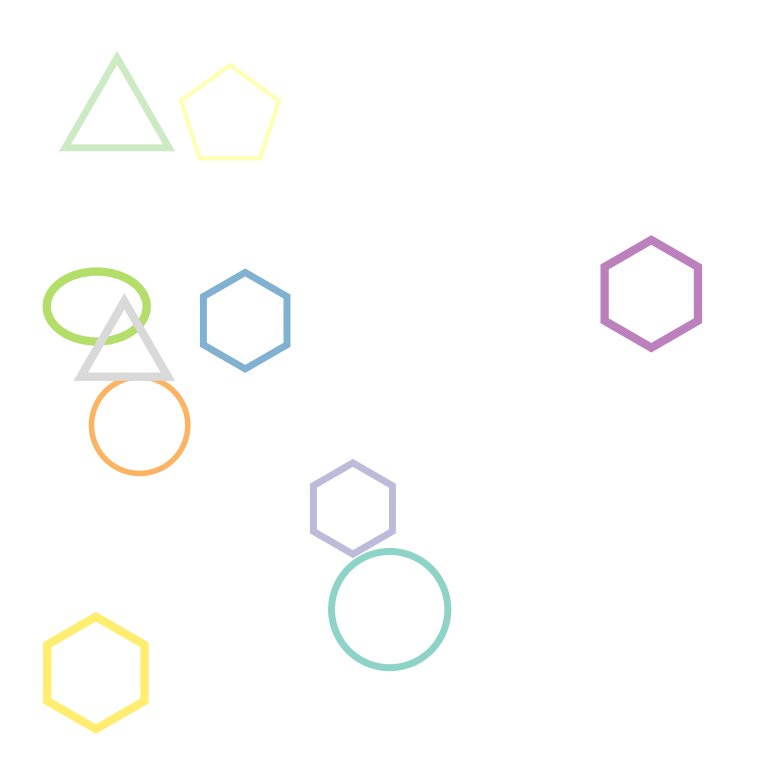[{"shape": "circle", "thickness": 2.5, "radius": 0.38, "center": [0.506, 0.208]}, {"shape": "pentagon", "thickness": 1.5, "radius": 0.33, "center": [0.299, 0.848]}, {"shape": "hexagon", "thickness": 2.5, "radius": 0.3, "center": [0.458, 0.34]}, {"shape": "hexagon", "thickness": 2.5, "radius": 0.31, "center": [0.318, 0.584]}, {"shape": "circle", "thickness": 2, "radius": 0.31, "center": [0.181, 0.448]}, {"shape": "oval", "thickness": 3, "radius": 0.32, "center": [0.126, 0.602]}, {"shape": "triangle", "thickness": 3, "radius": 0.33, "center": [0.161, 0.543]}, {"shape": "hexagon", "thickness": 3, "radius": 0.35, "center": [0.846, 0.618]}, {"shape": "triangle", "thickness": 2.5, "radius": 0.39, "center": [0.152, 0.847]}, {"shape": "hexagon", "thickness": 3, "radius": 0.36, "center": [0.124, 0.126]}]